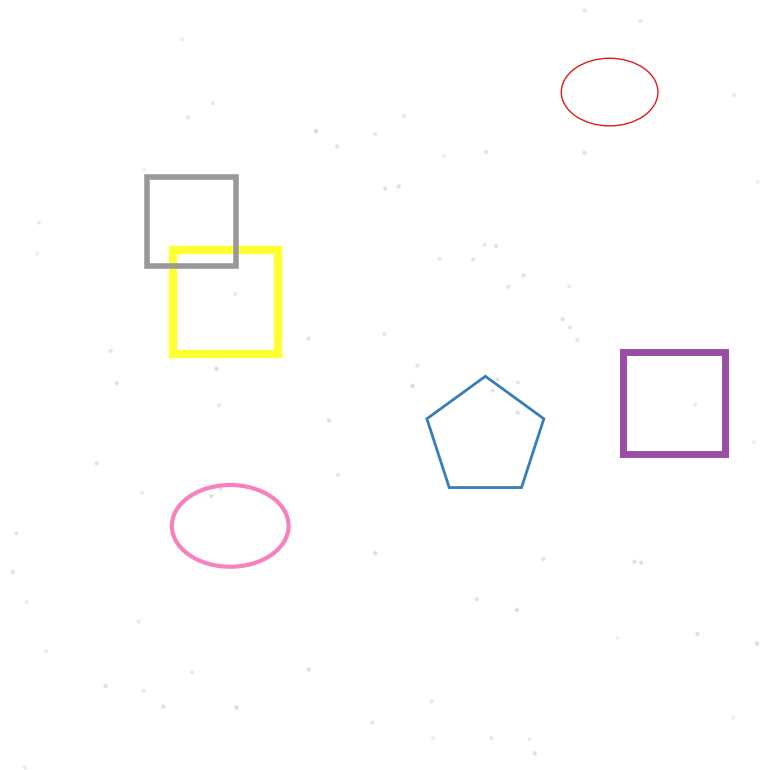[{"shape": "oval", "thickness": 0.5, "radius": 0.31, "center": [0.792, 0.88]}, {"shape": "pentagon", "thickness": 1, "radius": 0.4, "center": [0.63, 0.431]}, {"shape": "square", "thickness": 2.5, "radius": 0.33, "center": [0.876, 0.477]}, {"shape": "square", "thickness": 3, "radius": 0.34, "center": [0.293, 0.608]}, {"shape": "oval", "thickness": 1.5, "radius": 0.38, "center": [0.299, 0.317]}, {"shape": "square", "thickness": 2, "radius": 0.29, "center": [0.248, 0.713]}]